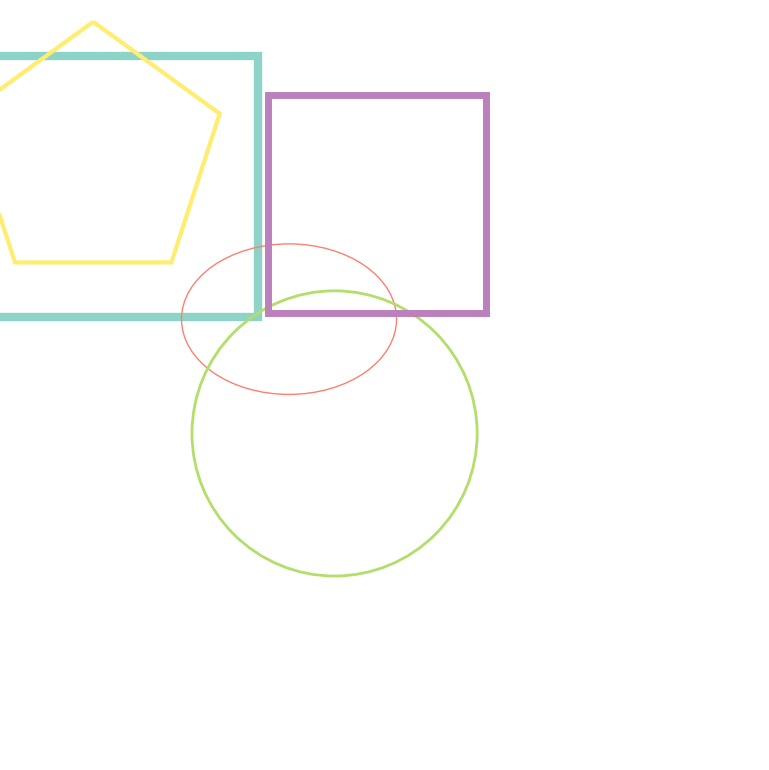[{"shape": "square", "thickness": 3, "radius": 0.85, "center": [0.166, 0.757]}, {"shape": "oval", "thickness": 0.5, "radius": 0.7, "center": [0.375, 0.586]}, {"shape": "circle", "thickness": 1, "radius": 0.93, "center": [0.435, 0.437]}, {"shape": "square", "thickness": 2.5, "radius": 0.71, "center": [0.489, 0.735]}, {"shape": "pentagon", "thickness": 1.5, "radius": 0.86, "center": [0.121, 0.799]}]